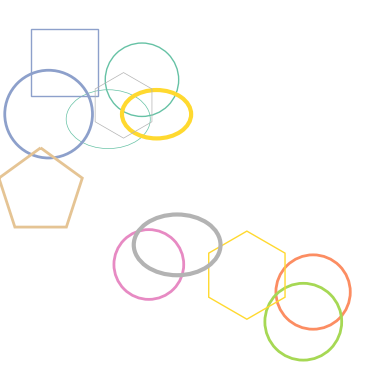[{"shape": "circle", "thickness": 1, "radius": 0.48, "center": [0.369, 0.793]}, {"shape": "oval", "thickness": 0.5, "radius": 0.55, "center": [0.281, 0.69]}, {"shape": "circle", "thickness": 2, "radius": 0.48, "center": [0.813, 0.241]}, {"shape": "circle", "thickness": 2, "radius": 0.57, "center": [0.126, 0.704]}, {"shape": "square", "thickness": 1, "radius": 0.43, "center": [0.168, 0.838]}, {"shape": "circle", "thickness": 2, "radius": 0.45, "center": [0.387, 0.313]}, {"shape": "circle", "thickness": 2, "radius": 0.5, "center": [0.788, 0.164]}, {"shape": "hexagon", "thickness": 1, "radius": 0.57, "center": [0.641, 0.285]}, {"shape": "oval", "thickness": 3, "radius": 0.45, "center": [0.407, 0.703]}, {"shape": "pentagon", "thickness": 2, "radius": 0.57, "center": [0.106, 0.502]}, {"shape": "hexagon", "thickness": 0.5, "radius": 0.43, "center": [0.321, 0.726]}, {"shape": "oval", "thickness": 3, "radius": 0.56, "center": [0.46, 0.364]}]